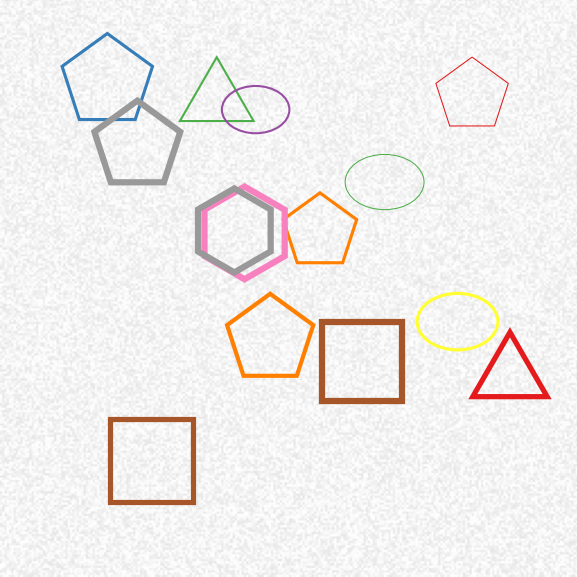[{"shape": "pentagon", "thickness": 0.5, "radius": 0.33, "center": [0.817, 0.834]}, {"shape": "triangle", "thickness": 2.5, "radius": 0.37, "center": [0.883, 0.349]}, {"shape": "pentagon", "thickness": 1.5, "radius": 0.41, "center": [0.186, 0.859]}, {"shape": "triangle", "thickness": 1, "radius": 0.37, "center": [0.375, 0.826]}, {"shape": "oval", "thickness": 0.5, "radius": 0.34, "center": [0.666, 0.684]}, {"shape": "oval", "thickness": 1, "radius": 0.29, "center": [0.443, 0.809]}, {"shape": "pentagon", "thickness": 2, "radius": 0.39, "center": [0.468, 0.412]}, {"shape": "pentagon", "thickness": 1.5, "radius": 0.33, "center": [0.554, 0.598]}, {"shape": "oval", "thickness": 1.5, "radius": 0.35, "center": [0.792, 0.442]}, {"shape": "square", "thickness": 2.5, "radius": 0.36, "center": [0.262, 0.202]}, {"shape": "square", "thickness": 3, "radius": 0.34, "center": [0.626, 0.373]}, {"shape": "hexagon", "thickness": 3, "radius": 0.4, "center": [0.424, 0.596]}, {"shape": "hexagon", "thickness": 3, "radius": 0.36, "center": [0.406, 0.6]}, {"shape": "pentagon", "thickness": 3, "radius": 0.39, "center": [0.238, 0.747]}]